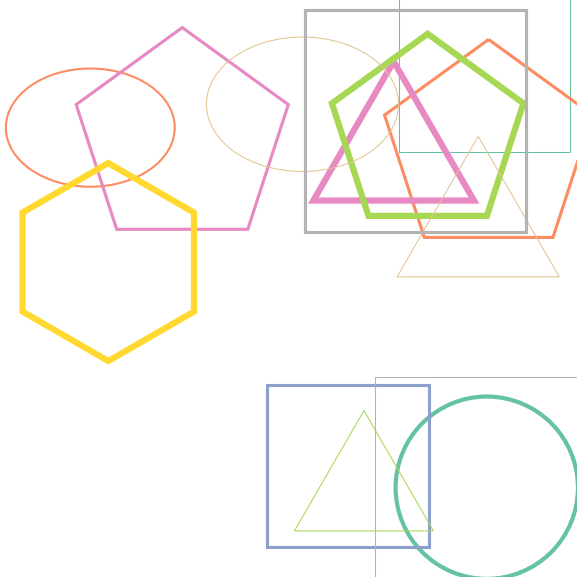[{"shape": "circle", "thickness": 2, "radius": 0.79, "center": [0.843, 0.155]}, {"shape": "square", "thickness": 0.5, "radius": 0.74, "center": [0.838, 0.884]}, {"shape": "oval", "thickness": 1, "radius": 0.73, "center": [0.156, 0.778]}, {"shape": "pentagon", "thickness": 1.5, "radius": 0.95, "center": [0.846, 0.741]}, {"shape": "square", "thickness": 1.5, "radius": 0.7, "center": [0.602, 0.193]}, {"shape": "triangle", "thickness": 3, "radius": 0.8, "center": [0.682, 0.732]}, {"shape": "pentagon", "thickness": 1.5, "radius": 0.97, "center": [0.316, 0.758]}, {"shape": "pentagon", "thickness": 3, "radius": 0.87, "center": [0.741, 0.766]}, {"shape": "triangle", "thickness": 0.5, "radius": 0.69, "center": [0.63, 0.149]}, {"shape": "hexagon", "thickness": 3, "radius": 0.86, "center": [0.187, 0.545]}, {"shape": "triangle", "thickness": 0.5, "radius": 0.81, "center": [0.828, 0.601]}, {"shape": "oval", "thickness": 0.5, "radius": 0.83, "center": [0.524, 0.819]}, {"shape": "square", "thickness": 0.5, "radius": 0.93, "center": [0.835, 0.16]}, {"shape": "square", "thickness": 1.5, "radius": 0.96, "center": [0.72, 0.79]}]